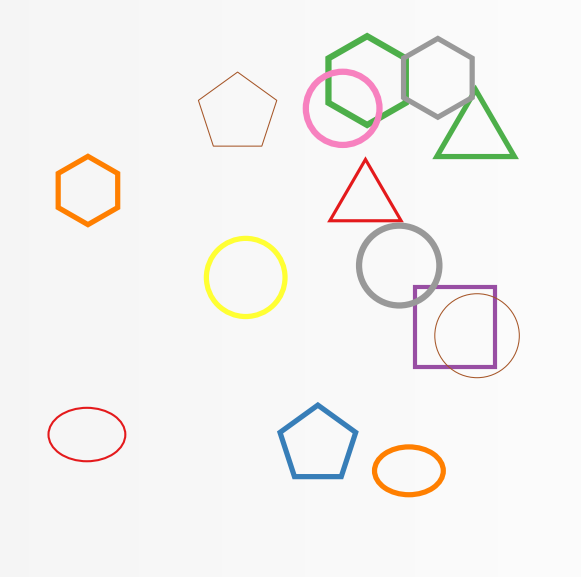[{"shape": "triangle", "thickness": 1.5, "radius": 0.35, "center": [0.629, 0.652]}, {"shape": "oval", "thickness": 1, "radius": 0.33, "center": [0.15, 0.247]}, {"shape": "pentagon", "thickness": 2.5, "radius": 0.34, "center": [0.547, 0.229]}, {"shape": "triangle", "thickness": 2.5, "radius": 0.39, "center": [0.818, 0.767]}, {"shape": "hexagon", "thickness": 3, "radius": 0.38, "center": [0.632, 0.86]}, {"shape": "square", "thickness": 2, "radius": 0.35, "center": [0.783, 0.433]}, {"shape": "hexagon", "thickness": 2.5, "radius": 0.3, "center": [0.151, 0.669]}, {"shape": "oval", "thickness": 2.5, "radius": 0.3, "center": [0.704, 0.184]}, {"shape": "circle", "thickness": 2.5, "radius": 0.34, "center": [0.423, 0.519]}, {"shape": "circle", "thickness": 0.5, "radius": 0.36, "center": [0.821, 0.418]}, {"shape": "pentagon", "thickness": 0.5, "radius": 0.35, "center": [0.409, 0.803]}, {"shape": "circle", "thickness": 3, "radius": 0.32, "center": [0.59, 0.812]}, {"shape": "hexagon", "thickness": 2.5, "radius": 0.34, "center": [0.753, 0.864]}, {"shape": "circle", "thickness": 3, "radius": 0.35, "center": [0.687, 0.539]}]